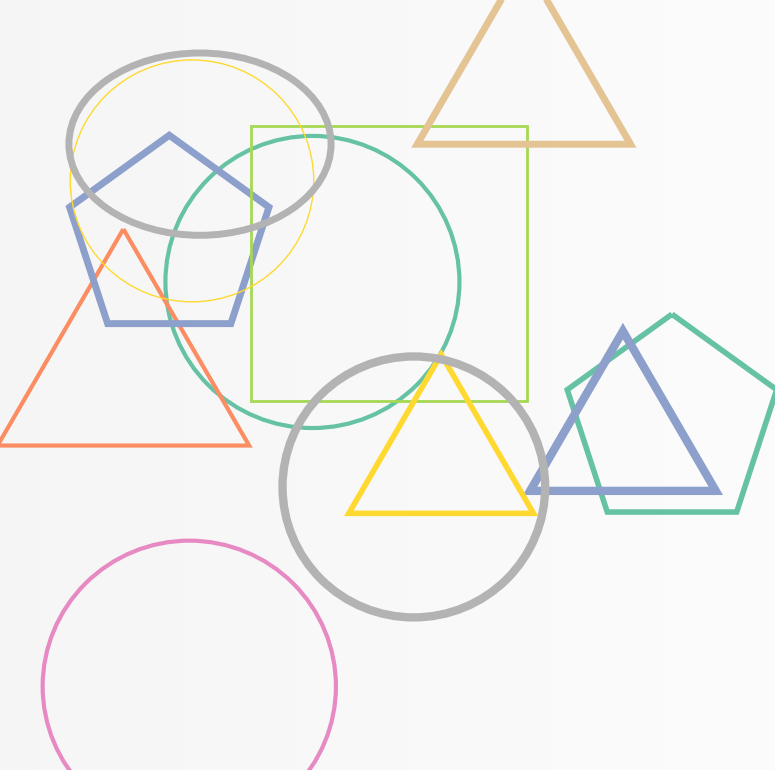[{"shape": "pentagon", "thickness": 2, "radius": 0.71, "center": [0.867, 0.45]}, {"shape": "circle", "thickness": 1.5, "radius": 0.95, "center": [0.403, 0.634]}, {"shape": "triangle", "thickness": 1.5, "radius": 0.94, "center": [0.159, 0.515]}, {"shape": "pentagon", "thickness": 2.5, "radius": 0.68, "center": [0.218, 0.689]}, {"shape": "triangle", "thickness": 3, "radius": 0.69, "center": [0.804, 0.432]}, {"shape": "circle", "thickness": 1.5, "radius": 0.95, "center": [0.244, 0.109]}, {"shape": "square", "thickness": 1, "radius": 0.89, "center": [0.502, 0.657]}, {"shape": "triangle", "thickness": 2, "radius": 0.69, "center": [0.569, 0.402]}, {"shape": "circle", "thickness": 0.5, "radius": 0.79, "center": [0.248, 0.765]}, {"shape": "triangle", "thickness": 2.5, "radius": 0.79, "center": [0.676, 0.892]}, {"shape": "oval", "thickness": 2.5, "radius": 0.85, "center": [0.258, 0.813]}, {"shape": "circle", "thickness": 3, "radius": 0.85, "center": [0.534, 0.368]}]